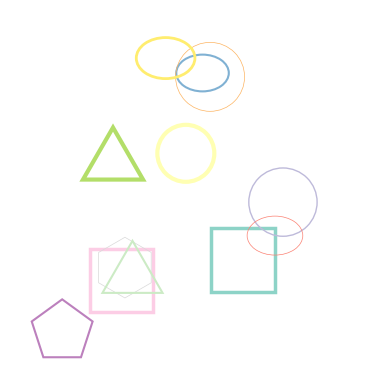[{"shape": "square", "thickness": 2.5, "radius": 0.42, "center": [0.632, 0.324]}, {"shape": "circle", "thickness": 3, "radius": 0.37, "center": [0.483, 0.602]}, {"shape": "circle", "thickness": 1, "radius": 0.44, "center": [0.735, 0.475]}, {"shape": "oval", "thickness": 0.5, "radius": 0.36, "center": [0.714, 0.388]}, {"shape": "oval", "thickness": 1.5, "radius": 0.34, "center": [0.526, 0.81]}, {"shape": "circle", "thickness": 0.5, "radius": 0.45, "center": [0.546, 0.8]}, {"shape": "triangle", "thickness": 3, "radius": 0.45, "center": [0.294, 0.579]}, {"shape": "square", "thickness": 2.5, "radius": 0.41, "center": [0.315, 0.272]}, {"shape": "hexagon", "thickness": 0.5, "radius": 0.39, "center": [0.324, 0.305]}, {"shape": "pentagon", "thickness": 1.5, "radius": 0.42, "center": [0.161, 0.139]}, {"shape": "triangle", "thickness": 1.5, "radius": 0.45, "center": [0.344, 0.284]}, {"shape": "oval", "thickness": 2, "radius": 0.38, "center": [0.43, 0.849]}]